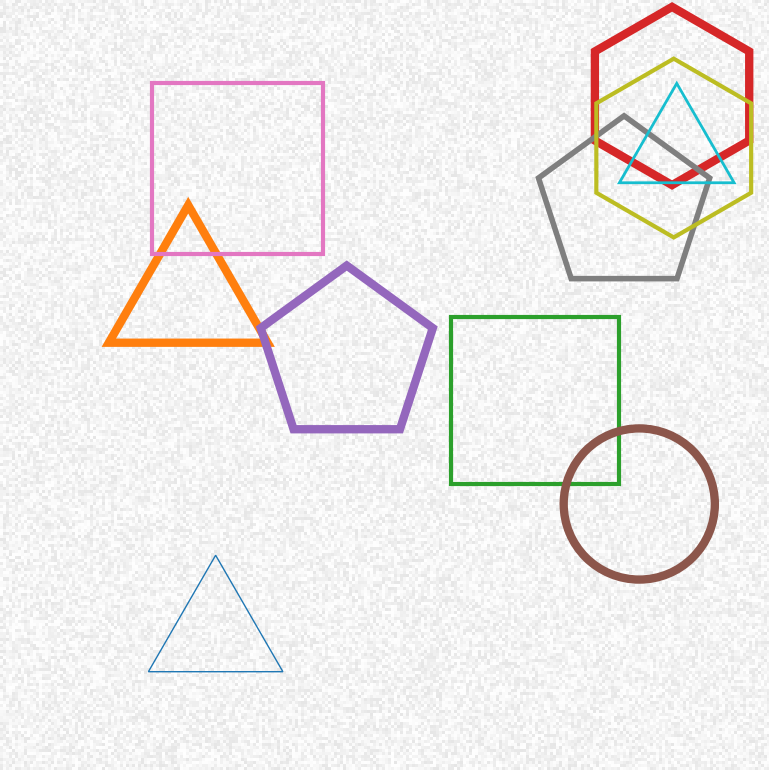[{"shape": "triangle", "thickness": 0.5, "radius": 0.5, "center": [0.28, 0.178]}, {"shape": "triangle", "thickness": 3, "radius": 0.6, "center": [0.244, 0.614]}, {"shape": "square", "thickness": 1.5, "radius": 0.54, "center": [0.694, 0.48]}, {"shape": "hexagon", "thickness": 3, "radius": 0.58, "center": [0.873, 0.875]}, {"shape": "pentagon", "thickness": 3, "radius": 0.59, "center": [0.45, 0.538]}, {"shape": "circle", "thickness": 3, "radius": 0.49, "center": [0.83, 0.345]}, {"shape": "square", "thickness": 1.5, "radius": 0.55, "center": [0.308, 0.781]}, {"shape": "pentagon", "thickness": 2, "radius": 0.58, "center": [0.81, 0.733]}, {"shape": "hexagon", "thickness": 1.5, "radius": 0.58, "center": [0.875, 0.808]}, {"shape": "triangle", "thickness": 1, "radius": 0.43, "center": [0.879, 0.806]}]